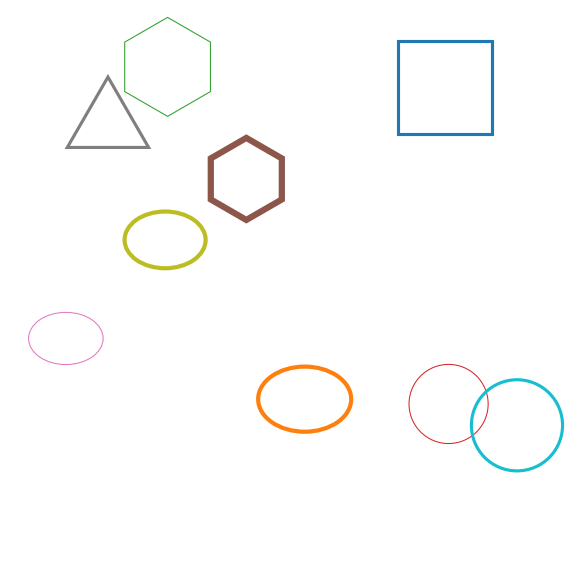[{"shape": "square", "thickness": 1.5, "radius": 0.41, "center": [0.77, 0.847]}, {"shape": "oval", "thickness": 2, "radius": 0.4, "center": [0.528, 0.308]}, {"shape": "hexagon", "thickness": 0.5, "radius": 0.43, "center": [0.29, 0.883]}, {"shape": "circle", "thickness": 0.5, "radius": 0.34, "center": [0.777, 0.3]}, {"shape": "hexagon", "thickness": 3, "radius": 0.36, "center": [0.427, 0.689]}, {"shape": "oval", "thickness": 0.5, "radius": 0.32, "center": [0.114, 0.413]}, {"shape": "triangle", "thickness": 1.5, "radius": 0.41, "center": [0.187, 0.784]}, {"shape": "oval", "thickness": 2, "radius": 0.35, "center": [0.286, 0.584]}, {"shape": "circle", "thickness": 1.5, "radius": 0.39, "center": [0.895, 0.263]}]